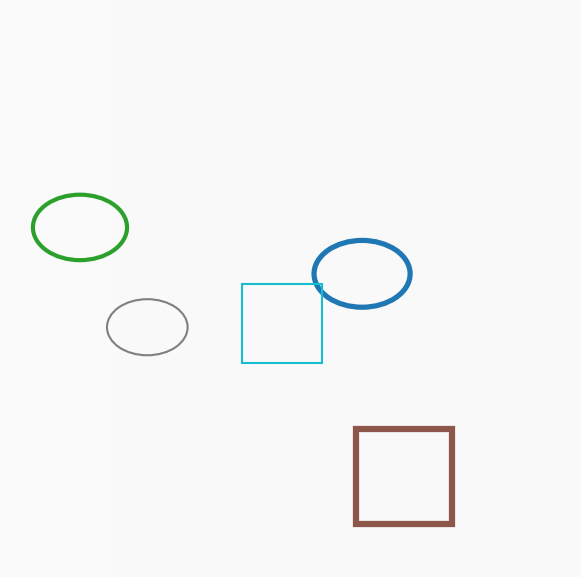[{"shape": "oval", "thickness": 2.5, "radius": 0.41, "center": [0.623, 0.525]}, {"shape": "oval", "thickness": 2, "radius": 0.4, "center": [0.138, 0.605]}, {"shape": "square", "thickness": 3, "radius": 0.41, "center": [0.695, 0.174]}, {"shape": "oval", "thickness": 1, "radius": 0.35, "center": [0.253, 0.433]}, {"shape": "square", "thickness": 1, "radius": 0.34, "center": [0.485, 0.439]}]